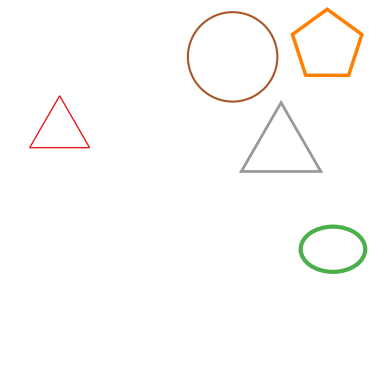[{"shape": "triangle", "thickness": 1, "radius": 0.45, "center": [0.155, 0.661]}, {"shape": "oval", "thickness": 3, "radius": 0.42, "center": [0.865, 0.353]}, {"shape": "pentagon", "thickness": 2.5, "radius": 0.47, "center": [0.85, 0.881]}, {"shape": "circle", "thickness": 1.5, "radius": 0.58, "center": [0.604, 0.852]}, {"shape": "triangle", "thickness": 2, "radius": 0.6, "center": [0.73, 0.614]}]